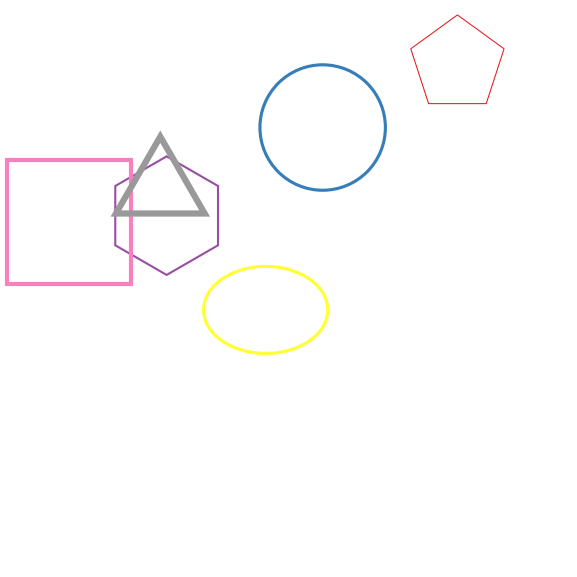[{"shape": "pentagon", "thickness": 0.5, "radius": 0.42, "center": [0.792, 0.888]}, {"shape": "circle", "thickness": 1.5, "radius": 0.54, "center": [0.559, 0.778]}, {"shape": "hexagon", "thickness": 1, "radius": 0.51, "center": [0.289, 0.626]}, {"shape": "oval", "thickness": 1.5, "radius": 0.54, "center": [0.46, 0.462]}, {"shape": "square", "thickness": 2, "radius": 0.54, "center": [0.119, 0.615]}, {"shape": "triangle", "thickness": 3, "radius": 0.44, "center": [0.278, 0.674]}]